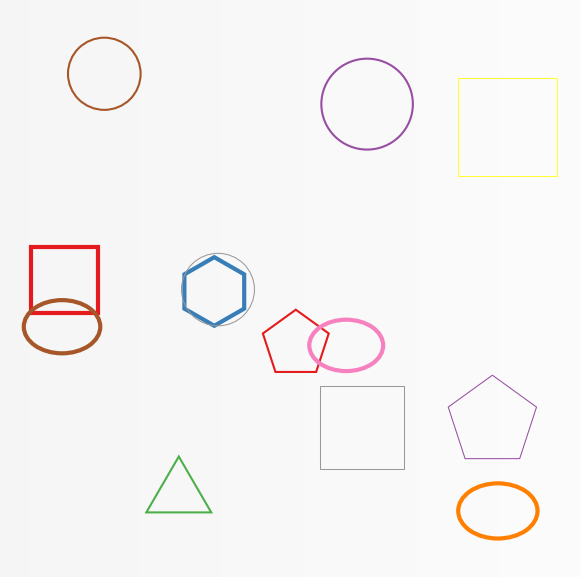[{"shape": "pentagon", "thickness": 1, "radius": 0.3, "center": [0.509, 0.403]}, {"shape": "square", "thickness": 2, "radius": 0.29, "center": [0.11, 0.514]}, {"shape": "hexagon", "thickness": 2, "radius": 0.3, "center": [0.369, 0.494]}, {"shape": "triangle", "thickness": 1, "radius": 0.32, "center": [0.308, 0.144]}, {"shape": "circle", "thickness": 1, "radius": 0.39, "center": [0.632, 0.819]}, {"shape": "pentagon", "thickness": 0.5, "radius": 0.4, "center": [0.847, 0.27]}, {"shape": "oval", "thickness": 2, "radius": 0.34, "center": [0.857, 0.114]}, {"shape": "square", "thickness": 0.5, "radius": 0.42, "center": [0.874, 0.779]}, {"shape": "oval", "thickness": 2, "radius": 0.33, "center": [0.107, 0.433]}, {"shape": "circle", "thickness": 1, "radius": 0.31, "center": [0.179, 0.871]}, {"shape": "oval", "thickness": 2, "radius": 0.32, "center": [0.596, 0.401]}, {"shape": "circle", "thickness": 0.5, "radius": 0.31, "center": [0.375, 0.498]}, {"shape": "square", "thickness": 0.5, "radius": 0.36, "center": [0.623, 0.259]}]